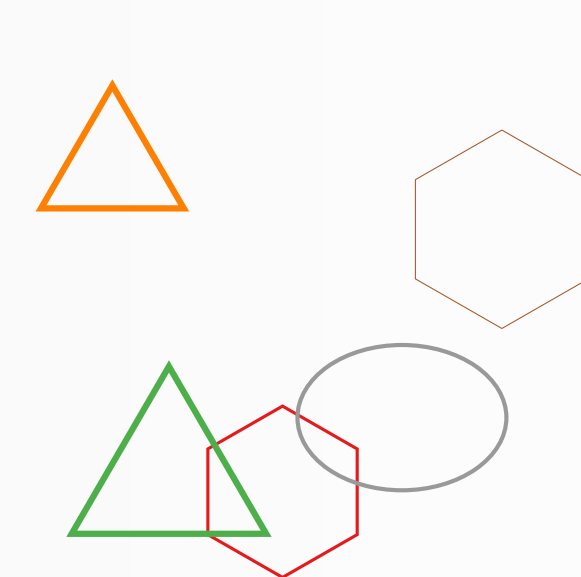[{"shape": "hexagon", "thickness": 1.5, "radius": 0.74, "center": [0.486, 0.148]}, {"shape": "triangle", "thickness": 3, "radius": 0.97, "center": [0.291, 0.171]}, {"shape": "triangle", "thickness": 3, "radius": 0.71, "center": [0.193, 0.709]}, {"shape": "hexagon", "thickness": 0.5, "radius": 0.86, "center": [0.863, 0.602]}, {"shape": "oval", "thickness": 2, "radius": 0.9, "center": [0.692, 0.276]}]